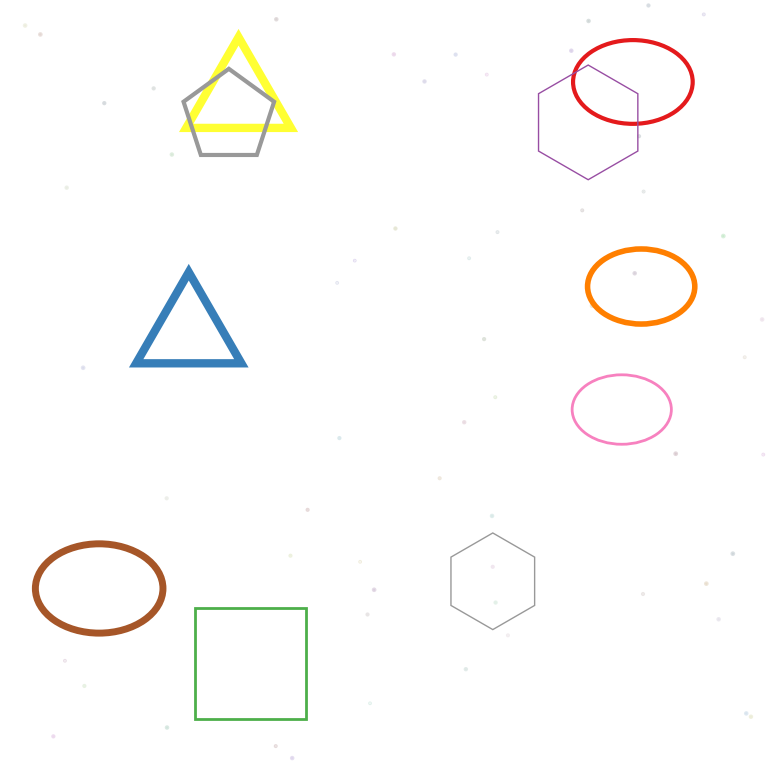[{"shape": "oval", "thickness": 1.5, "radius": 0.39, "center": [0.822, 0.894]}, {"shape": "triangle", "thickness": 3, "radius": 0.39, "center": [0.245, 0.568]}, {"shape": "square", "thickness": 1, "radius": 0.36, "center": [0.325, 0.138]}, {"shape": "hexagon", "thickness": 0.5, "radius": 0.37, "center": [0.764, 0.841]}, {"shape": "oval", "thickness": 2, "radius": 0.35, "center": [0.833, 0.628]}, {"shape": "triangle", "thickness": 3, "radius": 0.39, "center": [0.31, 0.873]}, {"shape": "oval", "thickness": 2.5, "radius": 0.41, "center": [0.129, 0.236]}, {"shape": "oval", "thickness": 1, "radius": 0.32, "center": [0.807, 0.468]}, {"shape": "pentagon", "thickness": 1.5, "radius": 0.31, "center": [0.297, 0.849]}, {"shape": "hexagon", "thickness": 0.5, "radius": 0.31, "center": [0.64, 0.245]}]